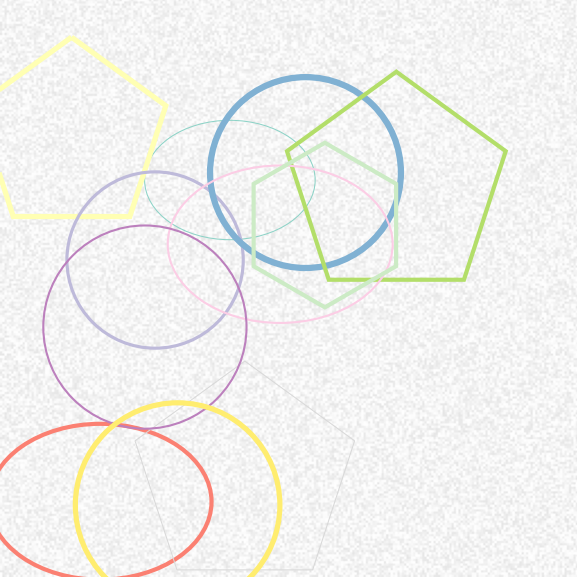[{"shape": "oval", "thickness": 0.5, "radius": 0.74, "center": [0.398, 0.687]}, {"shape": "pentagon", "thickness": 2.5, "radius": 0.86, "center": [0.124, 0.763]}, {"shape": "circle", "thickness": 1.5, "radius": 0.76, "center": [0.269, 0.549]}, {"shape": "oval", "thickness": 2, "radius": 0.96, "center": [0.174, 0.13]}, {"shape": "circle", "thickness": 3, "radius": 0.83, "center": [0.529, 0.7]}, {"shape": "pentagon", "thickness": 2, "radius": 1.0, "center": [0.686, 0.676]}, {"shape": "oval", "thickness": 1, "radius": 0.97, "center": [0.485, 0.576]}, {"shape": "pentagon", "thickness": 0.5, "radius": 1.0, "center": [0.424, 0.174]}, {"shape": "circle", "thickness": 1, "radius": 0.88, "center": [0.251, 0.433]}, {"shape": "hexagon", "thickness": 2, "radius": 0.71, "center": [0.563, 0.609]}, {"shape": "circle", "thickness": 2.5, "radius": 0.89, "center": [0.308, 0.125]}]